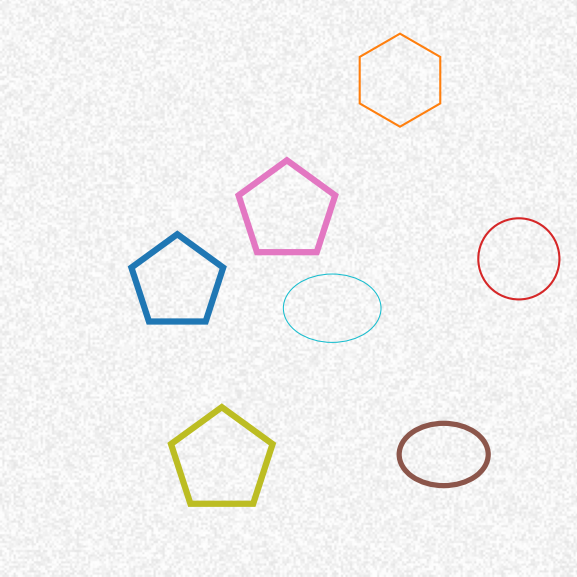[{"shape": "pentagon", "thickness": 3, "radius": 0.42, "center": [0.307, 0.51]}, {"shape": "hexagon", "thickness": 1, "radius": 0.4, "center": [0.693, 0.86]}, {"shape": "circle", "thickness": 1, "radius": 0.35, "center": [0.898, 0.551]}, {"shape": "oval", "thickness": 2.5, "radius": 0.39, "center": [0.768, 0.212]}, {"shape": "pentagon", "thickness": 3, "radius": 0.44, "center": [0.497, 0.634]}, {"shape": "pentagon", "thickness": 3, "radius": 0.46, "center": [0.384, 0.202]}, {"shape": "oval", "thickness": 0.5, "radius": 0.42, "center": [0.575, 0.465]}]